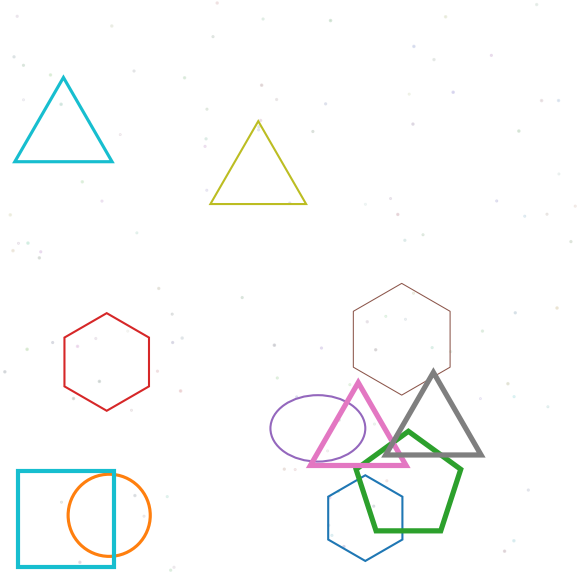[{"shape": "hexagon", "thickness": 1, "radius": 0.37, "center": [0.633, 0.102]}, {"shape": "circle", "thickness": 1.5, "radius": 0.36, "center": [0.189, 0.107]}, {"shape": "pentagon", "thickness": 2.5, "radius": 0.48, "center": [0.707, 0.157]}, {"shape": "hexagon", "thickness": 1, "radius": 0.42, "center": [0.185, 0.372]}, {"shape": "oval", "thickness": 1, "radius": 0.41, "center": [0.55, 0.257]}, {"shape": "hexagon", "thickness": 0.5, "radius": 0.48, "center": [0.696, 0.412]}, {"shape": "triangle", "thickness": 2.5, "radius": 0.48, "center": [0.62, 0.241]}, {"shape": "triangle", "thickness": 2.5, "radius": 0.48, "center": [0.75, 0.259]}, {"shape": "triangle", "thickness": 1, "radius": 0.48, "center": [0.447, 0.694]}, {"shape": "square", "thickness": 2, "radius": 0.41, "center": [0.114, 0.101]}, {"shape": "triangle", "thickness": 1.5, "radius": 0.49, "center": [0.11, 0.768]}]